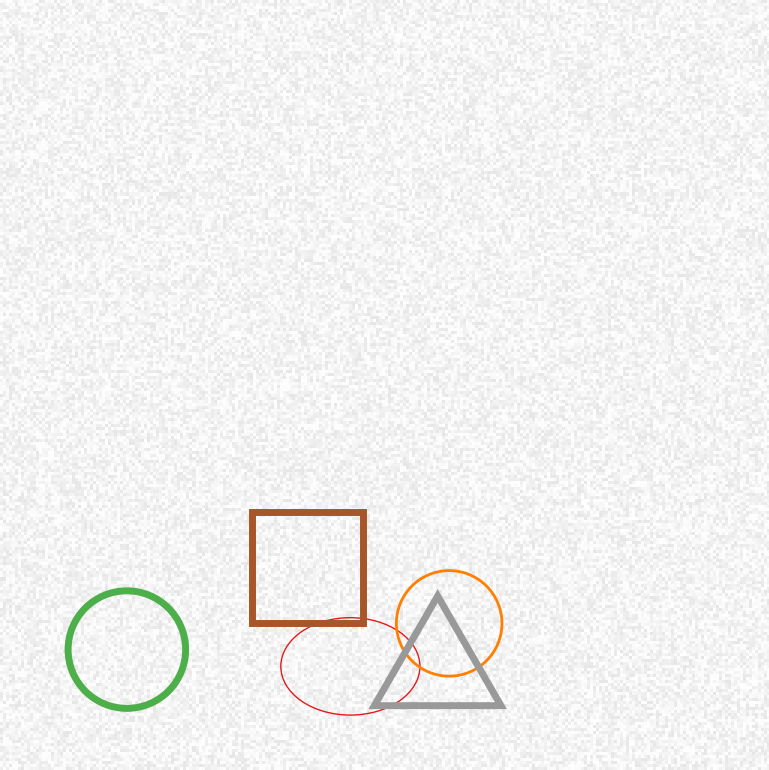[{"shape": "oval", "thickness": 0.5, "radius": 0.45, "center": [0.455, 0.135]}, {"shape": "circle", "thickness": 2.5, "radius": 0.38, "center": [0.165, 0.156]}, {"shape": "circle", "thickness": 1, "radius": 0.34, "center": [0.583, 0.19]}, {"shape": "square", "thickness": 2.5, "radius": 0.36, "center": [0.399, 0.263]}, {"shape": "triangle", "thickness": 2.5, "radius": 0.47, "center": [0.568, 0.131]}]